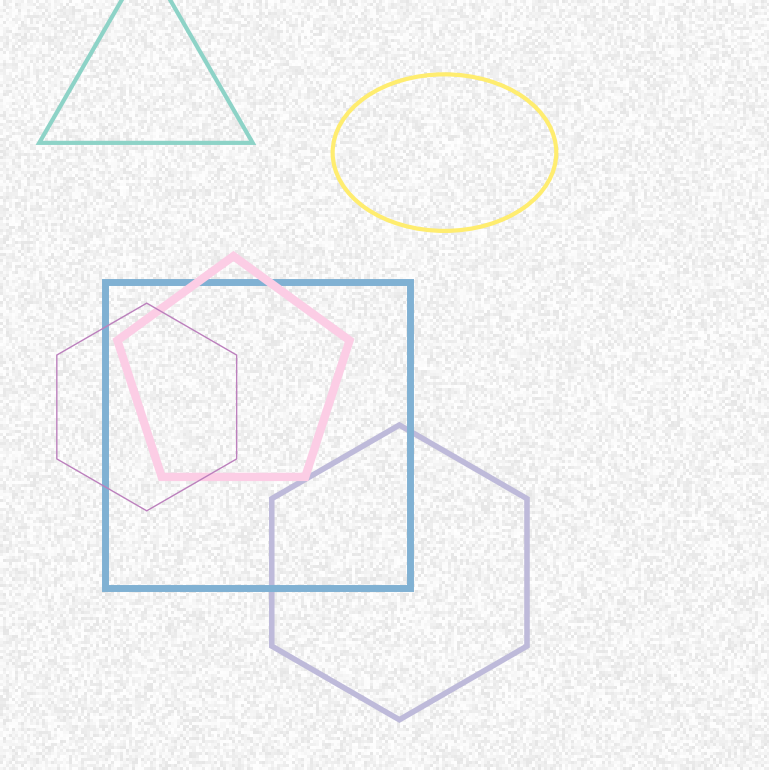[{"shape": "triangle", "thickness": 1.5, "radius": 0.8, "center": [0.19, 0.894]}, {"shape": "hexagon", "thickness": 2, "radius": 0.96, "center": [0.519, 0.257]}, {"shape": "square", "thickness": 2.5, "radius": 0.99, "center": [0.335, 0.435]}, {"shape": "pentagon", "thickness": 3, "radius": 0.79, "center": [0.303, 0.509]}, {"shape": "hexagon", "thickness": 0.5, "radius": 0.67, "center": [0.191, 0.471]}, {"shape": "oval", "thickness": 1.5, "radius": 0.73, "center": [0.577, 0.802]}]